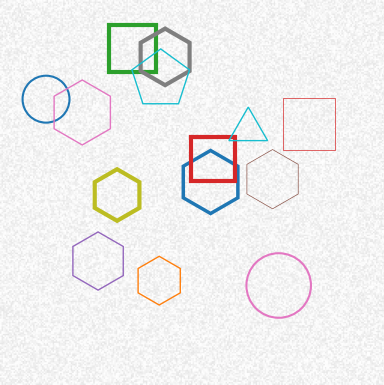[{"shape": "hexagon", "thickness": 2.5, "radius": 0.41, "center": [0.547, 0.527]}, {"shape": "circle", "thickness": 1.5, "radius": 0.3, "center": [0.12, 0.742]}, {"shape": "hexagon", "thickness": 1, "radius": 0.32, "center": [0.413, 0.271]}, {"shape": "square", "thickness": 3, "radius": 0.31, "center": [0.344, 0.874]}, {"shape": "square", "thickness": 3, "radius": 0.29, "center": [0.554, 0.586]}, {"shape": "square", "thickness": 0.5, "radius": 0.34, "center": [0.802, 0.677]}, {"shape": "hexagon", "thickness": 1, "radius": 0.38, "center": [0.255, 0.322]}, {"shape": "hexagon", "thickness": 0.5, "radius": 0.38, "center": [0.708, 0.535]}, {"shape": "hexagon", "thickness": 1, "radius": 0.42, "center": [0.214, 0.708]}, {"shape": "circle", "thickness": 1.5, "radius": 0.42, "center": [0.724, 0.258]}, {"shape": "hexagon", "thickness": 3, "radius": 0.37, "center": [0.429, 0.852]}, {"shape": "hexagon", "thickness": 3, "radius": 0.33, "center": [0.304, 0.493]}, {"shape": "triangle", "thickness": 1, "radius": 0.29, "center": [0.645, 0.664]}, {"shape": "pentagon", "thickness": 1, "radius": 0.39, "center": [0.417, 0.794]}]